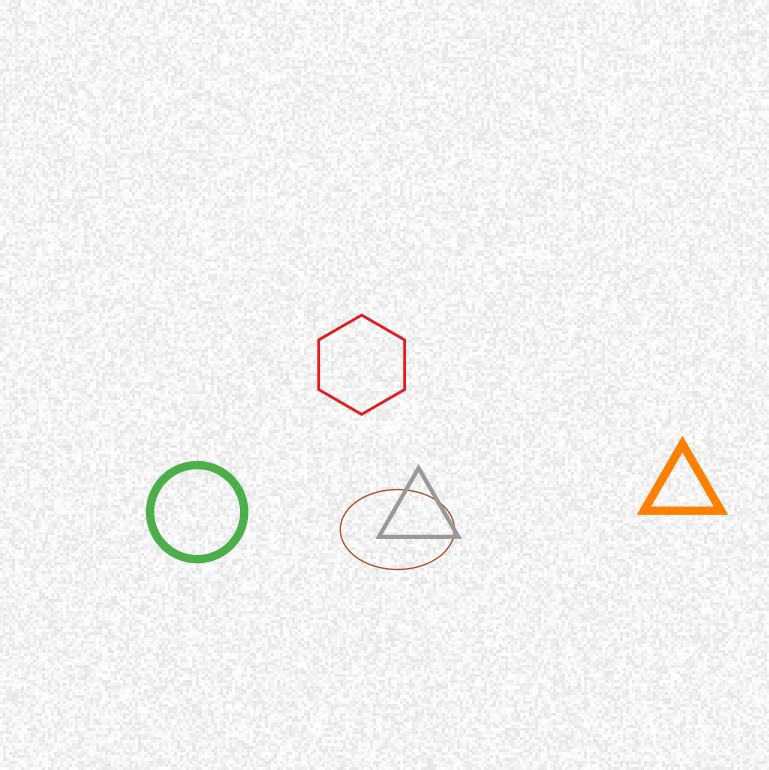[{"shape": "hexagon", "thickness": 1, "radius": 0.32, "center": [0.47, 0.526]}, {"shape": "circle", "thickness": 3, "radius": 0.31, "center": [0.256, 0.335]}, {"shape": "triangle", "thickness": 3, "radius": 0.29, "center": [0.886, 0.366]}, {"shape": "oval", "thickness": 0.5, "radius": 0.37, "center": [0.516, 0.312]}, {"shape": "triangle", "thickness": 1.5, "radius": 0.3, "center": [0.544, 0.333]}]